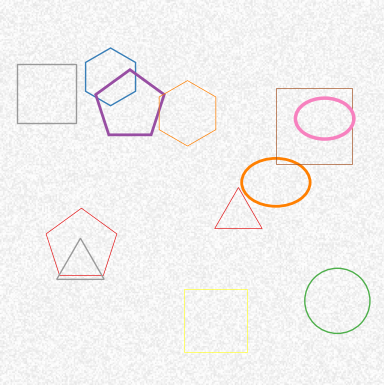[{"shape": "pentagon", "thickness": 0.5, "radius": 0.48, "center": [0.212, 0.363]}, {"shape": "triangle", "thickness": 0.5, "radius": 0.36, "center": [0.619, 0.442]}, {"shape": "hexagon", "thickness": 1, "radius": 0.37, "center": [0.287, 0.8]}, {"shape": "circle", "thickness": 1, "radius": 0.42, "center": [0.876, 0.219]}, {"shape": "pentagon", "thickness": 2, "radius": 0.47, "center": [0.338, 0.725]}, {"shape": "hexagon", "thickness": 0.5, "radius": 0.42, "center": [0.487, 0.706]}, {"shape": "oval", "thickness": 2, "radius": 0.44, "center": [0.717, 0.526]}, {"shape": "square", "thickness": 0.5, "radius": 0.41, "center": [0.56, 0.168]}, {"shape": "square", "thickness": 0.5, "radius": 0.5, "center": [0.815, 0.673]}, {"shape": "oval", "thickness": 2.5, "radius": 0.38, "center": [0.843, 0.692]}, {"shape": "triangle", "thickness": 1, "radius": 0.36, "center": [0.209, 0.31]}, {"shape": "square", "thickness": 1, "radius": 0.39, "center": [0.121, 0.757]}]